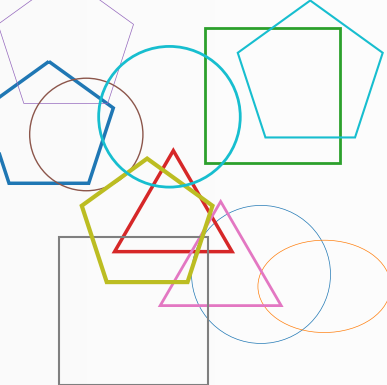[{"shape": "circle", "thickness": 0.5, "radius": 0.9, "center": [0.674, 0.287]}, {"shape": "pentagon", "thickness": 2.5, "radius": 0.87, "center": [0.126, 0.665]}, {"shape": "oval", "thickness": 0.5, "radius": 0.86, "center": [0.837, 0.256]}, {"shape": "square", "thickness": 2, "radius": 0.87, "center": [0.704, 0.752]}, {"shape": "triangle", "thickness": 2.5, "radius": 0.88, "center": [0.447, 0.434]}, {"shape": "pentagon", "thickness": 0.5, "radius": 0.92, "center": [0.17, 0.88]}, {"shape": "circle", "thickness": 1, "radius": 0.73, "center": [0.223, 0.651]}, {"shape": "triangle", "thickness": 2, "radius": 0.9, "center": [0.57, 0.296]}, {"shape": "square", "thickness": 1.5, "radius": 0.96, "center": [0.345, 0.191]}, {"shape": "pentagon", "thickness": 3, "radius": 0.89, "center": [0.38, 0.411]}, {"shape": "circle", "thickness": 2, "radius": 0.91, "center": [0.437, 0.697]}, {"shape": "pentagon", "thickness": 1.5, "radius": 0.98, "center": [0.801, 0.802]}]